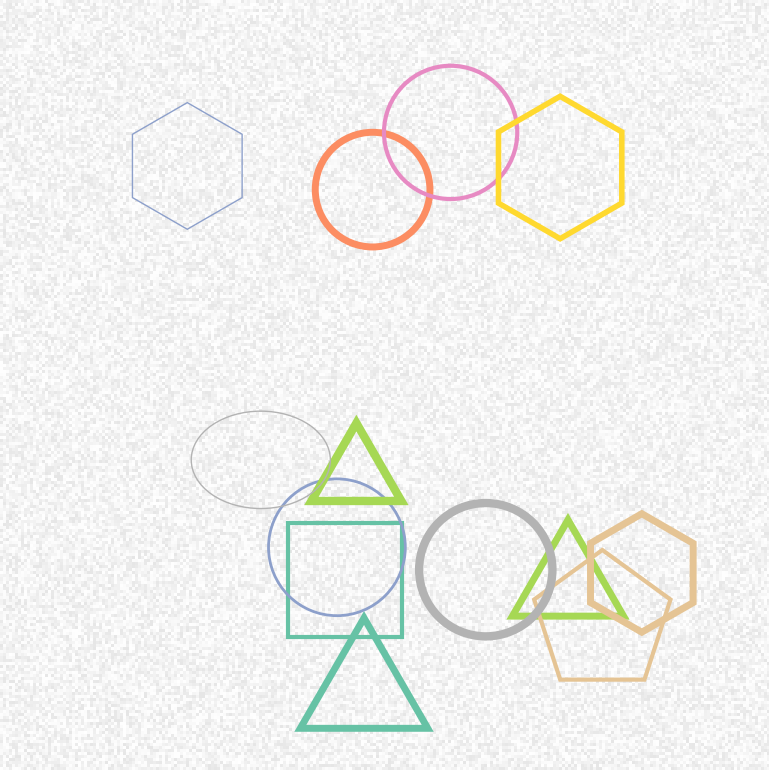[{"shape": "triangle", "thickness": 2.5, "radius": 0.48, "center": [0.473, 0.102]}, {"shape": "square", "thickness": 1.5, "radius": 0.37, "center": [0.448, 0.247]}, {"shape": "circle", "thickness": 2.5, "radius": 0.37, "center": [0.484, 0.754]}, {"shape": "circle", "thickness": 1, "radius": 0.44, "center": [0.438, 0.289]}, {"shape": "hexagon", "thickness": 0.5, "radius": 0.41, "center": [0.243, 0.785]}, {"shape": "circle", "thickness": 1.5, "radius": 0.43, "center": [0.585, 0.828]}, {"shape": "triangle", "thickness": 2.5, "radius": 0.42, "center": [0.738, 0.242]}, {"shape": "triangle", "thickness": 3, "radius": 0.34, "center": [0.463, 0.383]}, {"shape": "hexagon", "thickness": 2, "radius": 0.46, "center": [0.727, 0.782]}, {"shape": "hexagon", "thickness": 2.5, "radius": 0.38, "center": [0.834, 0.256]}, {"shape": "pentagon", "thickness": 1.5, "radius": 0.47, "center": [0.782, 0.193]}, {"shape": "oval", "thickness": 0.5, "radius": 0.45, "center": [0.339, 0.403]}, {"shape": "circle", "thickness": 3, "radius": 0.43, "center": [0.631, 0.26]}]